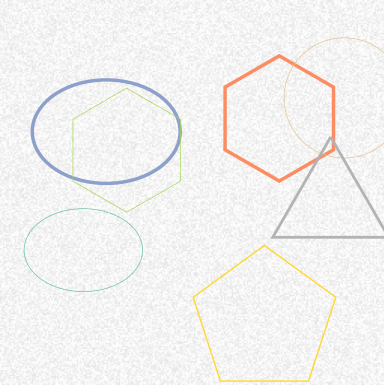[{"shape": "oval", "thickness": 0.5, "radius": 0.77, "center": [0.217, 0.35]}, {"shape": "hexagon", "thickness": 2.5, "radius": 0.81, "center": [0.725, 0.692]}, {"shape": "oval", "thickness": 2.5, "radius": 0.96, "center": [0.276, 0.658]}, {"shape": "hexagon", "thickness": 0.5, "radius": 0.81, "center": [0.329, 0.61]}, {"shape": "pentagon", "thickness": 1, "radius": 0.97, "center": [0.687, 0.168]}, {"shape": "circle", "thickness": 0.5, "radius": 0.78, "center": [0.894, 0.746]}, {"shape": "triangle", "thickness": 2, "radius": 0.87, "center": [0.859, 0.471]}]